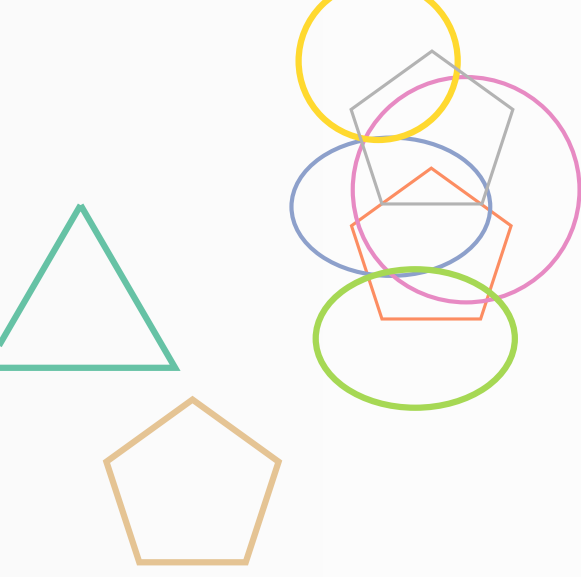[{"shape": "triangle", "thickness": 3, "radius": 0.94, "center": [0.139, 0.456]}, {"shape": "pentagon", "thickness": 1.5, "radius": 0.72, "center": [0.742, 0.564]}, {"shape": "oval", "thickness": 2, "radius": 0.85, "center": [0.672, 0.641]}, {"shape": "circle", "thickness": 2, "radius": 0.98, "center": [0.802, 0.671]}, {"shape": "oval", "thickness": 3, "radius": 0.86, "center": [0.714, 0.413]}, {"shape": "circle", "thickness": 3, "radius": 0.68, "center": [0.651, 0.894]}, {"shape": "pentagon", "thickness": 3, "radius": 0.78, "center": [0.331, 0.151]}, {"shape": "pentagon", "thickness": 1.5, "radius": 0.73, "center": [0.743, 0.764]}]